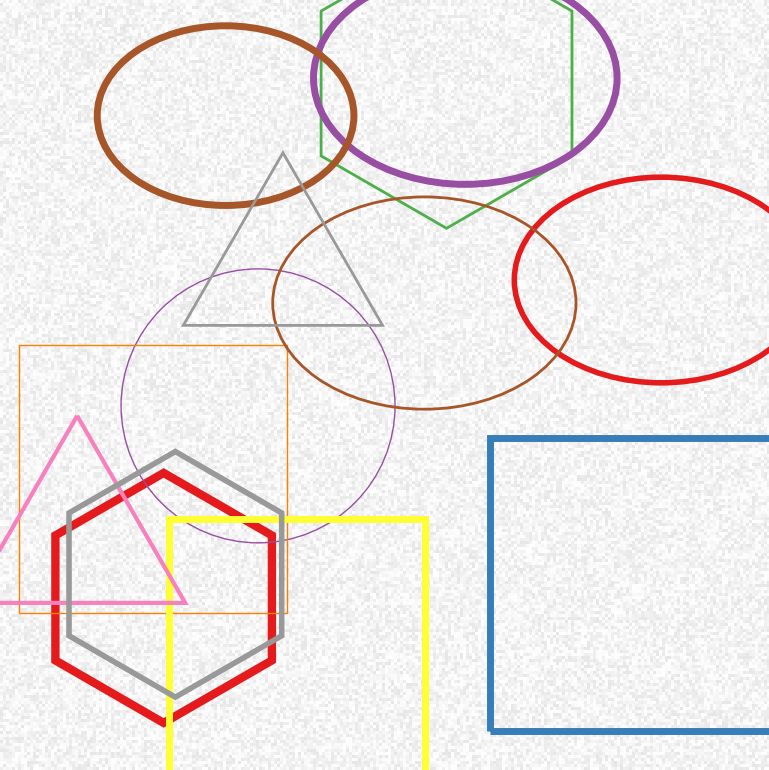[{"shape": "oval", "thickness": 2, "radius": 0.95, "center": [0.859, 0.636]}, {"shape": "hexagon", "thickness": 3, "radius": 0.81, "center": [0.213, 0.223]}, {"shape": "square", "thickness": 2.5, "radius": 0.95, "center": [0.827, 0.241]}, {"shape": "hexagon", "thickness": 1, "radius": 0.94, "center": [0.58, 0.892]}, {"shape": "oval", "thickness": 2.5, "radius": 0.99, "center": [0.604, 0.899]}, {"shape": "circle", "thickness": 0.5, "radius": 0.89, "center": [0.335, 0.473]}, {"shape": "square", "thickness": 0.5, "radius": 0.87, "center": [0.198, 0.378]}, {"shape": "square", "thickness": 2.5, "radius": 0.83, "center": [0.385, 0.16]}, {"shape": "oval", "thickness": 1, "radius": 0.98, "center": [0.551, 0.606]}, {"shape": "oval", "thickness": 2.5, "radius": 0.83, "center": [0.293, 0.85]}, {"shape": "triangle", "thickness": 1.5, "radius": 0.81, "center": [0.1, 0.298]}, {"shape": "hexagon", "thickness": 2, "radius": 0.8, "center": [0.228, 0.254]}, {"shape": "triangle", "thickness": 1, "radius": 0.75, "center": [0.367, 0.652]}]